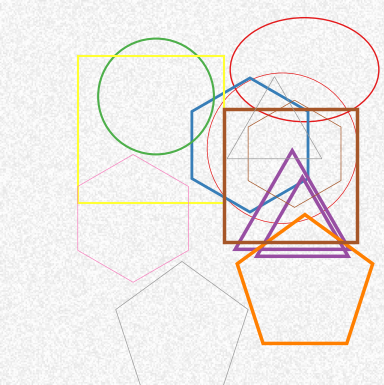[{"shape": "circle", "thickness": 0.5, "radius": 0.98, "center": [0.734, 0.615]}, {"shape": "oval", "thickness": 1, "radius": 0.97, "center": [0.791, 0.819]}, {"shape": "hexagon", "thickness": 2, "radius": 0.87, "center": [0.649, 0.623]}, {"shape": "circle", "thickness": 1.5, "radius": 0.75, "center": [0.405, 0.749]}, {"shape": "triangle", "thickness": 2.5, "radius": 0.69, "center": [0.786, 0.403]}, {"shape": "triangle", "thickness": 2.5, "radius": 0.85, "center": [0.759, 0.438]}, {"shape": "pentagon", "thickness": 2.5, "radius": 0.92, "center": [0.792, 0.258]}, {"shape": "square", "thickness": 1.5, "radius": 0.95, "center": [0.391, 0.664]}, {"shape": "square", "thickness": 2.5, "radius": 0.86, "center": [0.755, 0.543]}, {"shape": "hexagon", "thickness": 0.5, "radius": 0.7, "center": [0.765, 0.601]}, {"shape": "hexagon", "thickness": 0.5, "radius": 0.83, "center": [0.346, 0.433]}, {"shape": "pentagon", "thickness": 0.5, "radius": 0.9, "center": [0.473, 0.14]}, {"shape": "triangle", "thickness": 0.5, "radius": 0.71, "center": [0.713, 0.659]}]